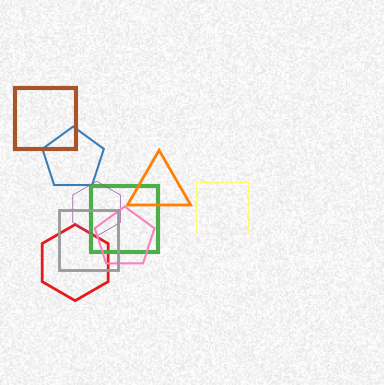[{"shape": "hexagon", "thickness": 2, "radius": 0.49, "center": [0.195, 0.318]}, {"shape": "pentagon", "thickness": 1.5, "radius": 0.42, "center": [0.19, 0.587]}, {"shape": "square", "thickness": 3, "radius": 0.43, "center": [0.324, 0.431]}, {"shape": "hexagon", "thickness": 0.5, "radius": 0.36, "center": [0.251, 0.458]}, {"shape": "triangle", "thickness": 2, "radius": 0.47, "center": [0.413, 0.515]}, {"shape": "square", "thickness": 0.5, "radius": 0.34, "center": [0.576, 0.461]}, {"shape": "square", "thickness": 3, "radius": 0.4, "center": [0.119, 0.693]}, {"shape": "pentagon", "thickness": 1.5, "radius": 0.41, "center": [0.324, 0.382]}, {"shape": "square", "thickness": 2, "radius": 0.39, "center": [0.23, 0.377]}]